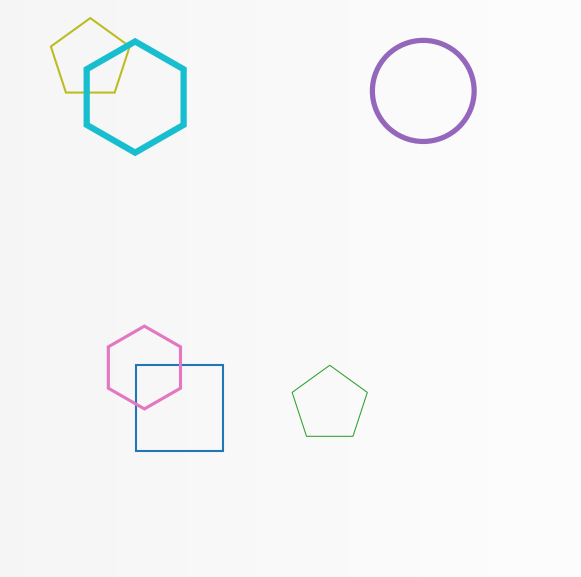[{"shape": "square", "thickness": 1, "radius": 0.37, "center": [0.309, 0.293]}, {"shape": "pentagon", "thickness": 0.5, "radius": 0.34, "center": [0.567, 0.299]}, {"shape": "circle", "thickness": 2.5, "radius": 0.44, "center": [0.728, 0.842]}, {"shape": "hexagon", "thickness": 1.5, "radius": 0.36, "center": [0.248, 0.363]}, {"shape": "pentagon", "thickness": 1, "radius": 0.36, "center": [0.155, 0.897]}, {"shape": "hexagon", "thickness": 3, "radius": 0.48, "center": [0.233, 0.831]}]